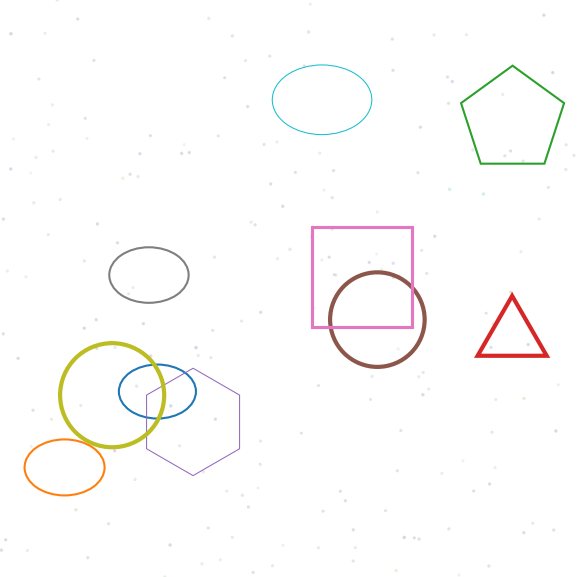[{"shape": "oval", "thickness": 1, "radius": 0.33, "center": [0.273, 0.321]}, {"shape": "oval", "thickness": 1, "radius": 0.35, "center": [0.112, 0.19]}, {"shape": "pentagon", "thickness": 1, "radius": 0.47, "center": [0.888, 0.792]}, {"shape": "triangle", "thickness": 2, "radius": 0.35, "center": [0.887, 0.418]}, {"shape": "hexagon", "thickness": 0.5, "radius": 0.46, "center": [0.334, 0.269]}, {"shape": "circle", "thickness": 2, "radius": 0.41, "center": [0.653, 0.446]}, {"shape": "square", "thickness": 1.5, "radius": 0.43, "center": [0.627, 0.52]}, {"shape": "oval", "thickness": 1, "radius": 0.34, "center": [0.258, 0.523]}, {"shape": "circle", "thickness": 2, "radius": 0.45, "center": [0.194, 0.315]}, {"shape": "oval", "thickness": 0.5, "radius": 0.43, "center": [0.558, 0.826]}]